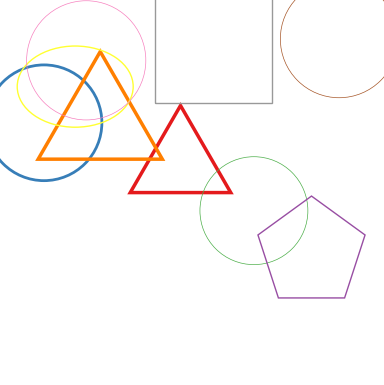[{"shape": "triangle", "thickness": 2.5, "radius": 0.75, "center": [0.469, 0.575]}, {"shape": "circle", "thickness": 2, "radius": 0.75, "center": [0.114, 0.681]}, {"shape": "circle", "thickness": 0.5, "radius": 0.7, "center": [0.659, 0.453]}, {"shape": "pentagon", "thickness": 1, "radius": 0.73, "center": [0.809, 0.344]}, {"shape": "triangle", "thickness": 2.5, "radius": 0.93, "center": [0.26, 0.68]}, {"shape": "oval", "thickness": 1, "radius": 0.75, "center": [0.195, 0.775]}, {"shape": "circle", "thickness": 0.5, "radius": 0.76, "center": [0.881, 0.899]}, {"shape": "circle", "thickness": 0.5, "radius": 0.77, "center": [0.224, 0.843]}, {"shape": "square", "thickness": 1, "radius": 0.76, "center": [0.554, 0.884]}]